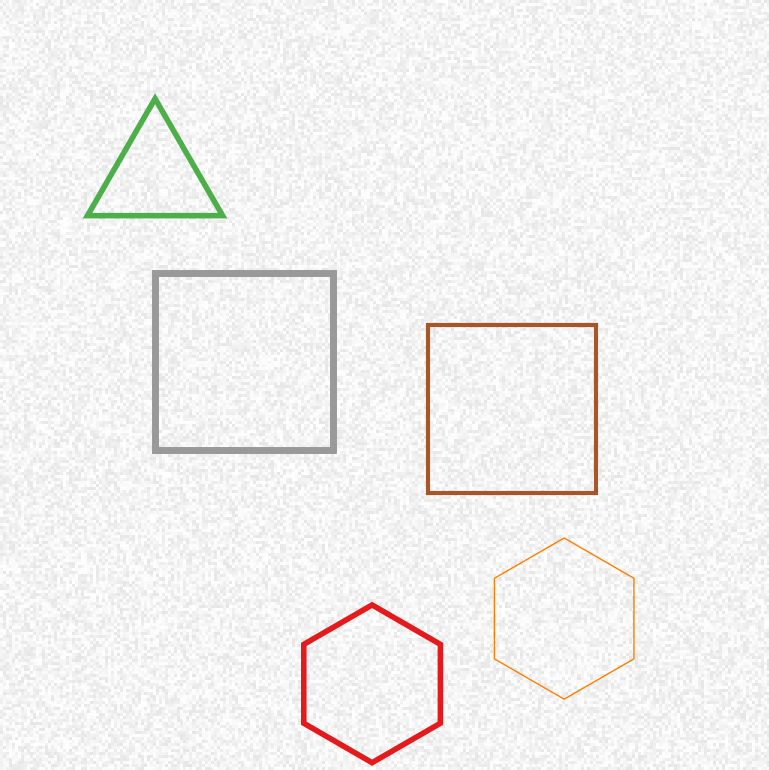[{"shape": "hexagon", "thickness": 2, "radius": 0.51, "center": [0.483, 0.112]}, {"shape": "triangle", "thickness": 2, "radius": 0.51, "center": [0.201, 0.771]}, {"shape": "hexagon", "thickness": 0.5, "radius": 0.52, "center": [0.733, 0.197]}, {"shape": "square", "thickness": 1.5, "radius": 0.55, "center": [0.665, 0.469]}, {"shape": "square", "thickness": 2.5, "radius": 0.58, "center": [0.317, 0.53]}]